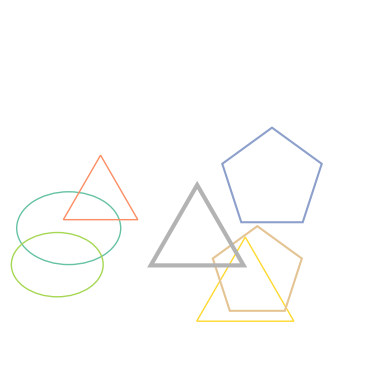[{"shape": "oval", "thickness": 1, "radius": 0.68, "center": [0.178, 0.407]}, {"shape": "triangle", "thickness": 1, "radius": 0.56, "center": [0.261, 0.485]}, {"shape": "pentagon", "thickness": 1.5, "radius": 0.68, "center": [0.706, 0.533]}, {"shape": "oval", "thickness": 1, "radius": 0.6, "center": [0.149, 0.313]}, {"shape": "triangle", "thickness": 1, "radius": 0.73, "center": [0.637, 0.239]}, {"shape": "pentagon", "thickness": 1.5, "radius": 0.61, "center": [0.668, 0.291]}, {"shape": "triangle", "thickness": 3, "radius": 0.7, "center": [0.512, 0.38]}]